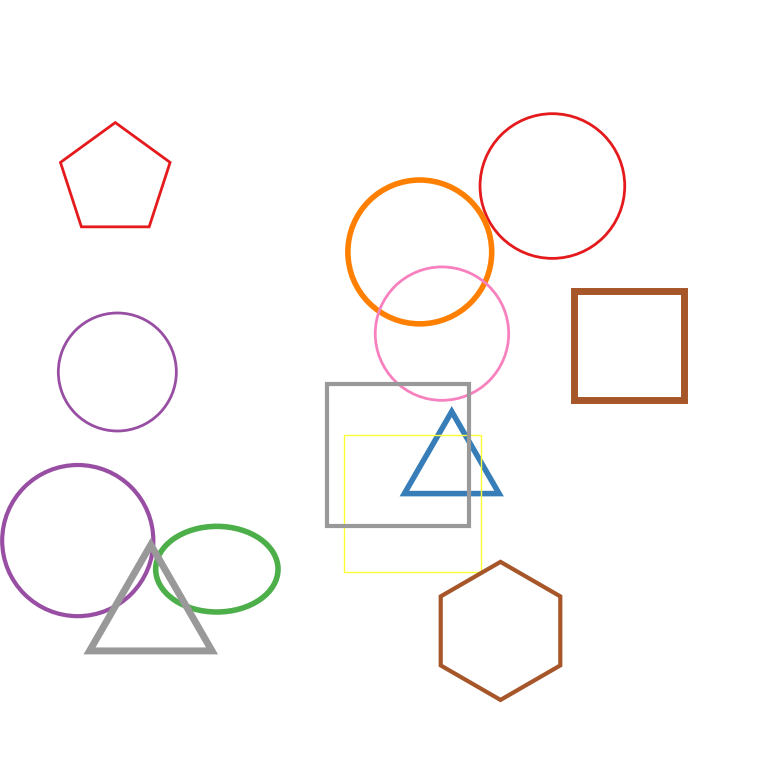[{"shape": "pentagon", "thickness": 1, "radius": 0.37, "center": [0.15, 0.766]}, {"shape": "circle", "thickness": 1, "radius": 0.47, "center": [0.717, 0.758]}, {"shape": "triangle", "thickness": 2, "radius": 0.36, "center": [0.587, 0.394]}, {"shape": "oval", "thickness": 2, "radius": 0.4, "center": [0.282, 0.261]}, {"shape": "circle", "thickness": 1.5, "radius": 0.49, "center": [0.101, 0.298]}, {"shape": "circle", "thickness": 1, "radius": 0.38, "center": [0.152, 0.517]}, {"shape": "circle", "thickness": 2, "radius": 0.47, "center": [0.545, 0.673]}, {"shape": "square", "thickness": 0.5, "radius": 0.44, "center": [0.536, 0.346]}, {"shape": "hexagon", "thickness": 1.5, "radius": 0.45, "center": [0.65, 0.181]}, {"shape": "square", "thickness": 2.5, "radius": 0.35, "center": [0.817, 0.551]}, {"shape": "circle", "thickness": 1, "radius": 0.43, "center": [0.574, 0.567]}, {"shape": "triangle", "thickness": 2.5, "radius": 0.46, "center": [0.196, 0.201]}, {"shape": "square", "thickness": 1.5, "radius": 0.46, "center": [0.517, 0.41]}]